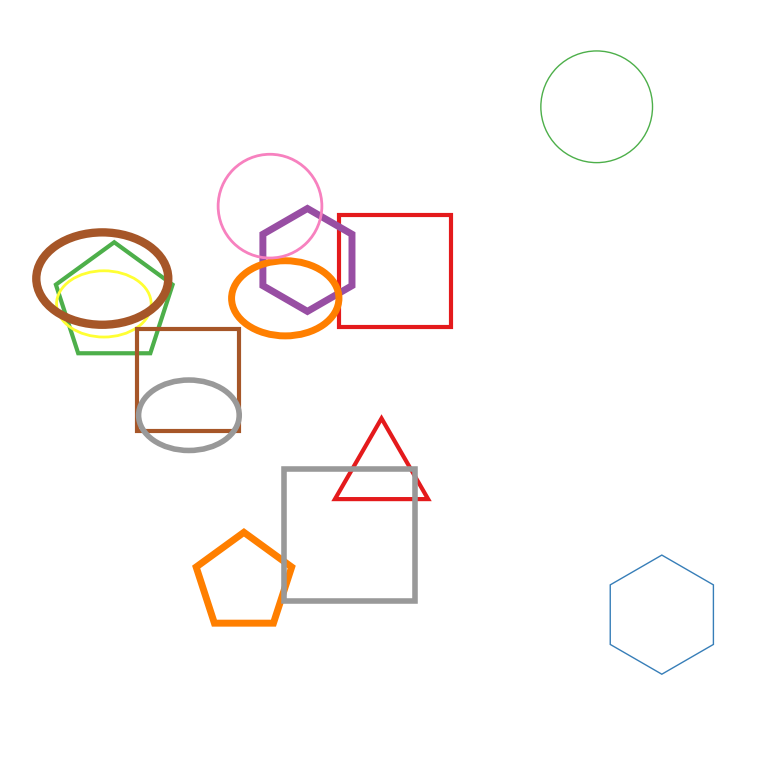[{"shape": "triangle", "thickness": 1.5, "radius": 0.35, "center": [0.495, 0.387]}, {"shape": "square", "thickness": 1.5, "radius": 0.36, "center": [0.513, 0.648]}, {"shape": "hexagon", "thickness": 0.5, "radius": 0.39, "center": [0.86, 0.202]}, {"shape": "pentagon", "thickness": 1.5, "radius": 0.4, "center": [0.148, 0.606]}, {"shape": "circle", "thickness": 0.5, "radius": 0.36, "center": [0.775, 0.861]}, {"shape": "hexagon", "thickness": 2.5, "radius": 0.33, "center": [0.399, 0.662]}, {"shape": "pentagon", "thickness": 2.5, "radius": 0.33, "center": [0.317, 0.243]}, {"shape": "oval", "thickness": 2.5, "radius": 0.35, "center": [0.37, 0.613]}, {"shape": "oval", "thickness": 1, "radius": 0.31, "center": [0.135, 0.605]}, {"shape": "square", "thickness": 1.5, "radius": 0.33, "center": [0.244, 0.506]}, {"shape": "oval", "thickness": 3, "radius": 0.43, "center": [0.133, 0.638]}, {"shape": "circle", "thickness": 1, "radius": 0.34, "center": [0.351, 0.732]}, {"shape": "oval", "thickness": 2, "radius": 0.33, "center": [0.245, 0.461]}, {"shape": "square", "thickness": 2, "radius": 0.43, "center": [0.454, 0.305]}]